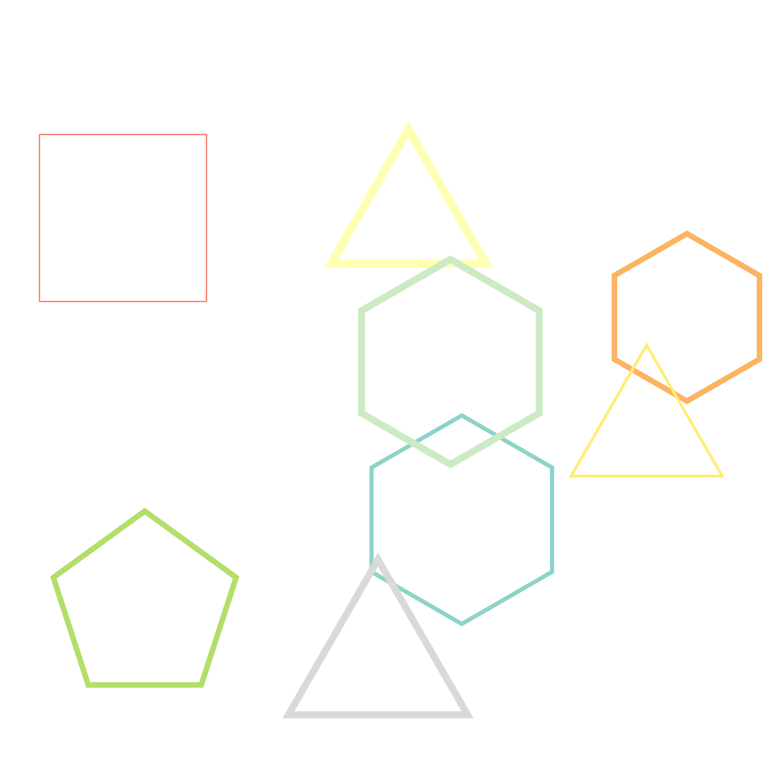[{"shape": "hexagon", "thickness": 1.5, "radius": 0.68, "center": [0.6, 0.325]}, {"shape": "triangle", "thickness": 3, "radius": 0.58, "center": [0.53, 0.716]}, {"shape": "square", "thickness": 0.5, "radius": 0.54, "center": [0.159, 0.717]}, {"shape": "hexagon", "thickness": 2, "radius": 0.54, "center": [0.892, 0.588]}, {"shape": "pentagon", "thickness": 2, "radius": 0.62, "center": [0.188, 0.211]}, {"shape": "triangle", "thickness": 2.5, "radius": 0.67, "center": [0.491, 0.139]}, {"shape": "hexagon", "thickness": 2.5, "radius": 0.67, "center": [0.585, 0.53]}, {"shape": "triangle", "thickness": 1, "radius": 0.57, "center": [0.84, 0.438]}]